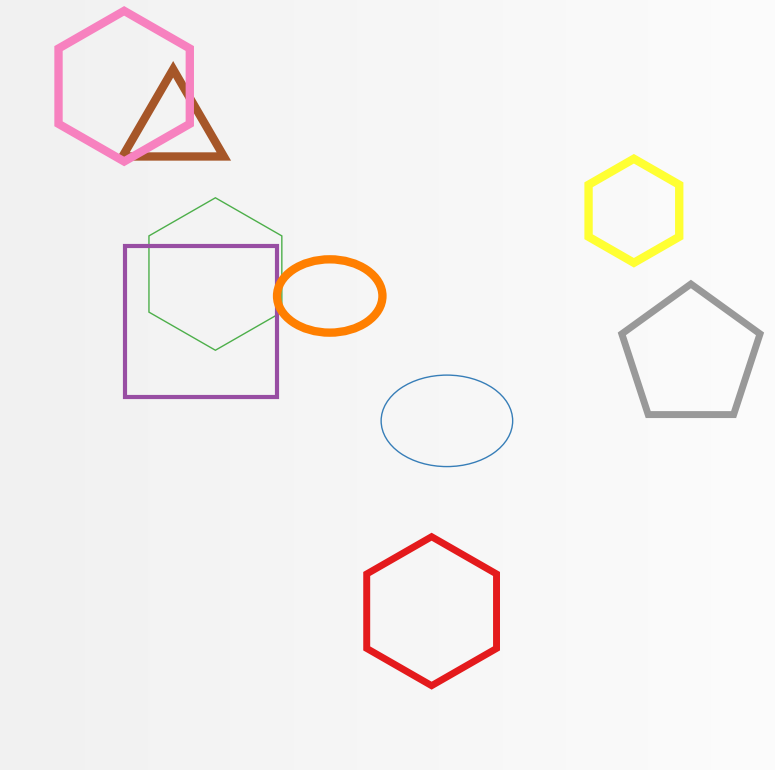[{"shape": "hexagon", "thickness": 2.5, "radius": 0.48, "center": [0.557, 0.206]}, {"shape": "oval", "thickness": 0.5, "radius": 0.42, "center": [0.577, 0.453]}, {"shape": "hexagon", "thickness": 0.5, "radius": 0.49, "center": [0.278, 0.644]}, {"shape": "square", "thickness": 1.5, "radius": 0.49, "center": [0.26, 0.583]}, {"shape": "oval", "thickness": 3, "radius": 0.34, "center": [0.425, 0.616]}, {"shape": "hexagon", "thickness": 3, "radius": 0.34, "center": [0.818, 0.726]}, {"shape": "triangle", "thickness": 3, "radius": 0.38, "center": [0.223, 0.835]}, {"shape": "hexagon", "thickness": 3, "radius": 0.49, "center": [0.16, 0.888]}, {"shape": "pentagon", "thickness": 2.5, "radius": 0.47, "center": [0.892, 0.537]}]